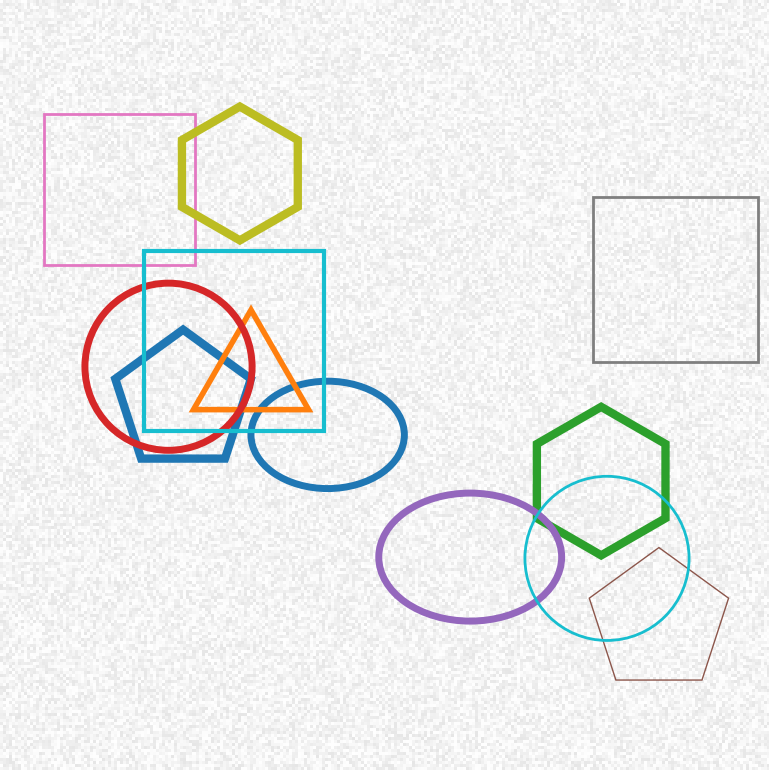[{"shape": "pentagon", "thickness": 3, "radius": 0.46, "center": [0.238, 0.479]}, {"shape": "oval", "thickness": 2.5, "radius": 0.5, "center": [0.426, 0.435]}, {"shape": "triangle", "thickness": 2, "radius": 0.43, "center": [0.326, 0.511]}, {"shape": "hexagon", "thickness": 3, "radius": 0.48, "center": [0.781, 0.375]}, {"shape": "circle", "thickness": 2.5, "radius": 0.54, "center": [0.219, 0.524]}, {"shape": "oval", "thickness": 2.5, "radius": 0.59, "center": [0.611, 0.276]}, {"shape": "pentagon", "thickness": 0.5, "radius": 0.48, "center": [0.856, 0.194]}, {"shape": "square", "thickness": 1, "radius": 0.49, "center": [0.155, 0.754]}, {"shape": "square", "thickness": 1, "radius": 0.54, "center": [0.878, 0.637]}, {"shape": "hexagon", "thickness": 3, "radius": 0.43, "center": [0.312, 0.775]}, {"shape": "square", "thickness": 1.5, "radius": 0.58, "center": [0.304, 0.557]}, {"shape": "circle", "thickness": 1, "radius": 0.53, "center": [0.788, 0.275]}]